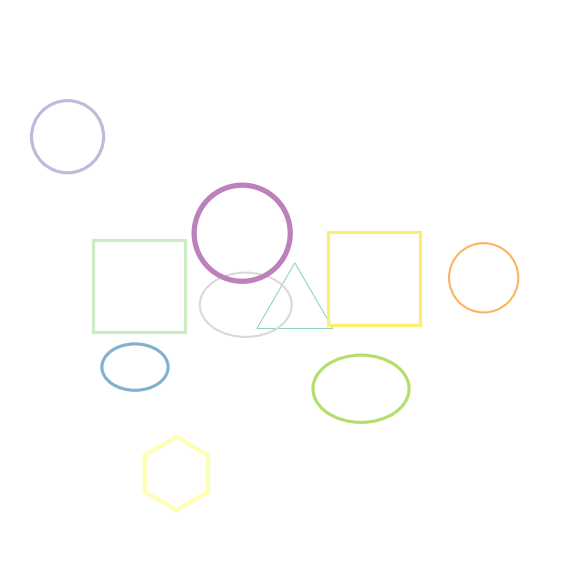[{"shape": "triangle", "thickness": 0.5, "radius": 0.38, "center": [0.511, 0.468]}, {"shape": "hexagon", "thickness": 2, "radius": 0.32, "center": [0.305, 0.179]}, {"shape": "circle", "thickness": 1.5, "radius": 0.31, "center": [0.117, 0.762]}, {"shape": "oval", "thickness": 1.5, "radius": 0.29, "center": [0.234, 0.363]}, {"shape": "circle", "thickness": 1, "radius": 0.3, "center": [0.838, 0.518]}, {"shape": "oval", "thickness": 1.5, "radius": 0.42, "center": [0.625, 0.326]}, {"shape": "oval", "thickness": 1, "radius": 0.4, "center": [0.426, 0.471]}, {"shape": "circle", "thickness": 2.5, "radius": 0.42, "center": [0.419, 0.595]}, {"shape": "square", "thickness": 1.5, "radius": 0.4, "center": [0.24, 0.504]}, {"shape": "square", "thickness": 1.5, "radius": 0.4, "center": [0.648, 0.517]}]